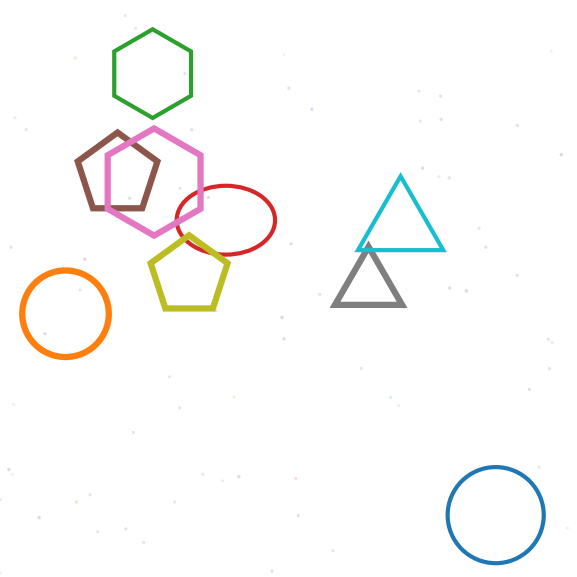[{"shape": "circle", "thickness": 2, "radius": 0.42, "center": [0.858, 0.107]}, {"shape": "circle", "thickness": 3, "radius": 0.37, "center": [0.113, 0.456]}, {"shape": "hexagon", "thickness": 2, "radius": 0.38, "center": [0.264, 0.872]}, {"shape": "oval", "thickness": 2, "radius": 0.43, "center": [0.391, 0.618]}, {"shape": "pentagon", "thickness": 3, "radius": 0.36, "center": [0.204, 0.697]}, {"shape": "hexagon", "thickness": 3, "radius": 0.46, "center": [0.267, 0.684]}, {"shape": "triangle", "thickness": 3, "radius": 0.34, "center": [0.638, 0.505]}, {"shape": "pentagon", "thickness": 3, "radius": 0.35, "center": [0.327, 0.522]}, {"shape": "triangle", "thickness": 2, "radius": 0.43, "center": [0.694, 0.609]}]